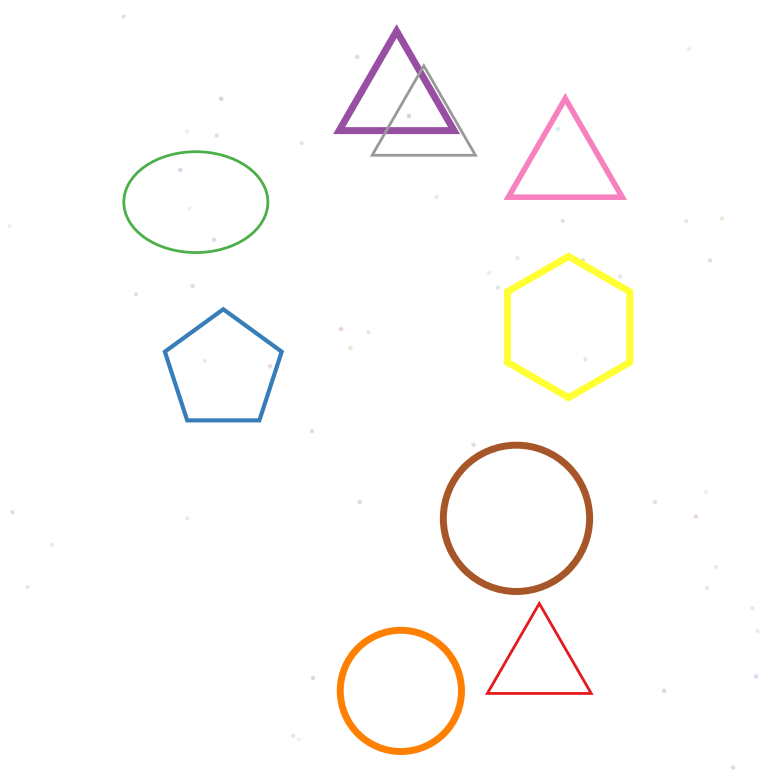[{"shape": "triangle", "thickness": 1, "radius": 0.39, "center": [0.7, 0.138]}, {"shape": "pentagon", "thickness": 1.5, "radius": 0.4, "center": [0.29, 0.519]}, {"shape": "oval", "thickness": 1, "radius": 0.47, "center": [0.254, 0.737]}, {"shape": "triangle", "thickness": 2.5, "radius": 0.43, "center": [0.515, 0.873]}, {"shape": "circle", "thickness": 2.5, "radius": 0.39, "center": [0.521, 0.103]}, {"shape": "hexagon", "thickness": 2.5, "radius": 0.46, "center": [0.738, 0.575]}, {"shape": "circle", "thickness": 2.5, "radius": 0.48, "center": [0.671, 0.327]}, {"shape": "triangle", "thickness": 2, "radius": 0.43, "center": [0.734, 0.787]}, {"shape": "triangle", "thickness": 1, "radius": 0.39, "center": [0.55, 0.837]}]